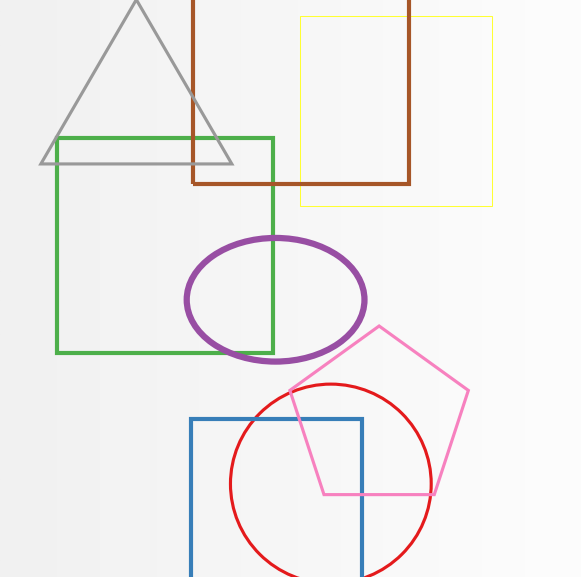[{"shape": "circle", "thickness": 1.5, "radius": 0.86, "center": [0.569, 0.161]}, {"shape": "square", "thickness": 2, "radius": 0.74, "center": [0.476, 0.126]}, {"shape": "square", "thickness": 2, "radius": 0.93, "center": [0.285, 0.574]}, {"shape": "oval", "thickness": 3, "radius": 0.76, "center": [0.474, 0.48]}, {"shape": "square", "thickness": 0.5, "radius": 0.83, "center": [0.682, 0.807]}, {"shape": "square", "thickness": 2, "radius": 0.93, "center": [0.518, 0.866]}, {"shape": "pentagon", "thickness": 1.5, "radius": 0.81, "center": [0.652, 0.273]}, {"shape": "triangle", "thickness": 1.5, "radius": 0.95, "center": [0.235, 0.81]}]